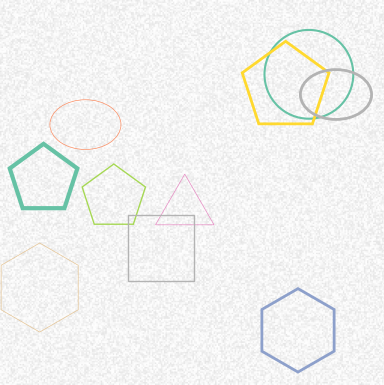[{"shape": "circle", "thickness": 1.5, "radius": 0.58, "center": [0.802, 0.807]}, {"shape": "pentagon", "thickness": 3, "radius": 0.46, "center": [0.113, 0.534]}, {"shape": "oval", "thickness": 0.5, "radius": 0.46, "center": [0.222, 0.676]}, {"shape": "hexagon", "thickness": 2, "radius": 0.54, "center": [0.774, 0.142]}, {"shape": "triangle", "thickness": 0.5, "radius": 0.44, "center": [0.48, 0.46]}, {"shape": "pentagon", "thickness": 1, "radius": 0.43, "center": [0.296, 0.488]}, {"shape": "pentagon", "thickness": 2, "radius": 0.59, "center": [0.742, 0.774]}, {"shape": "hexagon", "thickness": 0.5, "radius": 0.58, "center": [0.103, 0.253]}, {"shape": "oval", "thickness": 2, "radius": 0.46, "center": [0.873, 0.754]}, {"shape": "square", "thickness": 1, "radius": 0.43, "center": [0.418, 0.356]}]